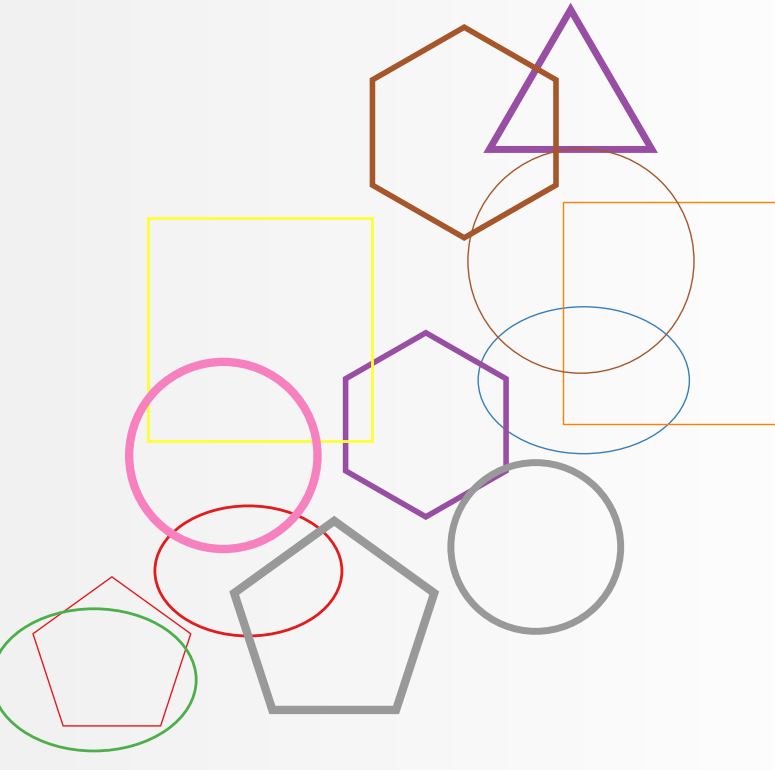[{"shape": "pentagon", "thickness": 0.5, "radius": 0.54, "center": [0.144, 0.144]}, {"shape": "oval", "thickness": 1, "radius": 0.6, "center": [0.321, 0.259]}, {"shape": "oval", "thickness": 0.5, "radius": 0.68, "center": [0.753, 0.506]}, {"shape": "oval", "thickness": 1, "radius": 0.66, "center": [0.121, 0.117]}, {"shape": "triangle", "thickness": 2.5, "radius": 0.61, "center": [0.736, 0.866]}, {"shape": "hexagon", "thickness": 2, "radius": 0.6, "center": [0.549, 0.448]}, {"shape": "square", "thickness": 0.5, "radius": 0.72, "center": [0.871, 0.594]}, {"shape": "square", "thickness": 1, "radius": 0.72, "center": [0.336, 0.572]}, {"shape": "circle", "thickness": 0.5, "radius": 0.73, "center": [0.75, 0.661]}, {"shape": "hexagon", "thickness": 2, "radius": 0.68, "center": [0.599, 0.828]}, {"shape": "circle", "thickness": 3, "radius": 0.61, "center": [0.288, 0.409]}, {"shape": "circle", "thickness": 2.5, "radius": 0.55, "center": [0.691, 0.29]}, {"shape": "pentagon", "thickness": 3, "radius": 0.68, "center": [0.431, 0.188]}]